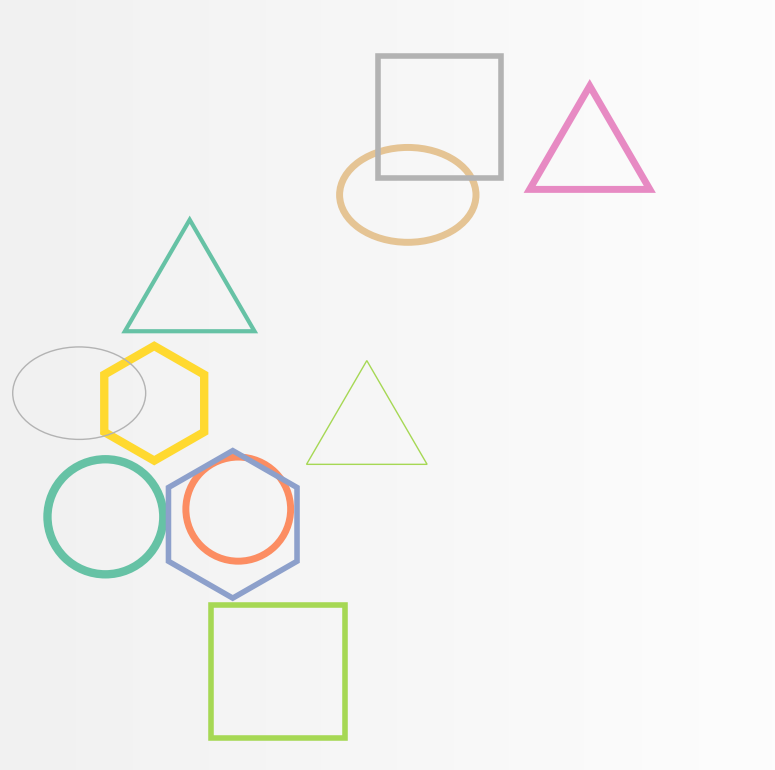[{"shape": "circle", "thickness": 3, "radius": 0.37, "center": [0.136, 0.329]}, {"shape": "triangle", "thickness": 1.5, "radius": 0.48, "center": [0.245, 0.618]}, {"shape": "circle", "thickness": 2.5, "radius": 0.34, "center": [0.307, 0.339]}, {"shape": "hexagon", "thickness": 2, "radius": 0.48, "center": [0.3, 0.319]}, {"shape": "triangle", "thickness": 2.5, "radius": 0.45, "center": [0.761, 0.799]}, {"shape": "triangle", "thickness": 0.5, "radius": 0.45, "center": [0.473, 0.442]}, {"shape": "square", "thickness": 2, "radius": 0.43, "center": [0.359, 0.128]}, {"shape": "hexagon", "thickness": 3, "radius": 0.37, "center": [0.199, 0.476]}, {"shape": "oval", "thickness": 2.5, "radius": 0.44, "center": [0.526, 0.747]}, {"shape": "oval", "thickness": 0.5, "radius": 0.43, "center": [0.102, 0.489]}, {"shape": "square", "thickness": 2, "radius": 0.4, "center": [0.567, 0.848]}]